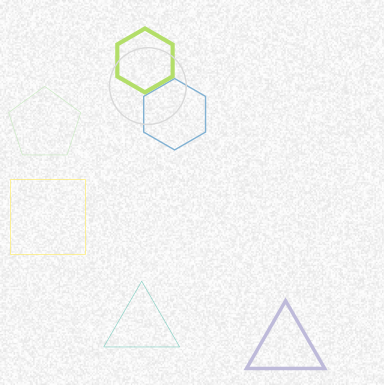[{"shape": "triangle", "thickness": 0.5, "radius": 0.57, "center": [0.368, 0.156]}, {"shape": "triangle", "thickness": 2.5, "radius": 0.59, "center": [0.742, 0.102]}, {"shape": "hexagon", "thickness": 1, "radius": 0.46, "center": [0.454, 0.703]}, {"shape": "hexagon", "thickness": 3, "radius": 0.41, "center": [0.377, 0.843]}, {"shape": "circle", "thickness": 1, "radius": 0.5, "center": [0.384, 0.776]}, {"shape": "pentagon", "thickness": 0.5, "radius": 0.49, "center": [0.116, 0.677]}, {"shape": "square", "thickness": 0.5, "radius": 0.49, "center": [0.124, 0.438]}]